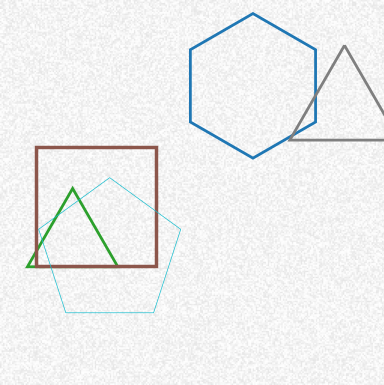[{"shape": "hexagon", "thickness": 2, "radius": 0.94, "center": [0.657, 0.777]}, {"shape": "triangle", "thickness": 2, "radius": 0.68, "center": [0.189, 0.375]}, {"shape": "square", "thickness": 2.5, "radius": 0.77, "center": [0.249, 0.463]}, {"shape": "triangle", "thickness": 2, "radius": 0.82, "center": [0.895, 0.718]}, {"shape": "pentagon", "thickness": 0.5, "radius": 0.97, "center": [0.285, 0.345]}]